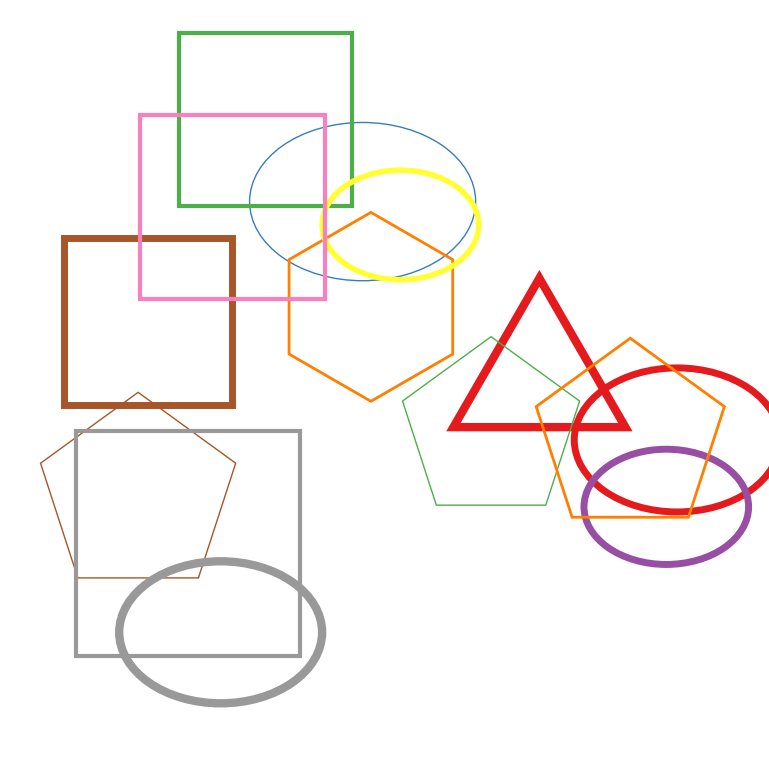[{"shape": "triangle", "thickness": 3, "radius": 0.64, "center": [0.7, 0.51]}, {"shape": "oval", "thickness": 2.5, "radius": 0.67, "center": [0.879, 0.429]}, {"shape": "oval", "thickness": 0.5, "radius": 0.73, "center": [0.471, 0.738]}, {"shape": "pentagon", "thickness": 0.5, "radius": 0.6, "center": [0.638, 0.442]}, {"shape": "square", "thickness": 1.5, "radius": 0.56, "center": [0.344, 0.845]}, {"shape": "oval", "thickness": 2.5, "radius": 0.53, "center": [0.865, 0.342]}, {"shape": "hexagon", "thickness": 1, "radius": 0.61, "center": [0.482, 0.602]}, {"shape": "pentagon", "thickness": 1, "radius": 0.64, "center": [0.819, 0.432]}, {"shape": "oval", "thickness": 2, "radius": 0.51, "center": [0.52, 0.708]}, {"shape": "pentagon", "thickness": 0.5, "radius": 0.67, "center": [0.179, 0.357]}, {"shape": "square", "thickness": 2.5, "radius": 0.54, "center": [0.192, 0.582]}, {"shape": "square", "thickness": 1.5, "radius": 0.6, "center": [0.302, 0.731]}, {"shape": "square", "thickness": 1.5, "radius": 0.73, "center": [0.245, 0.294]}, {"shape": "oval", "thickness": 3, "radius": 0.66, "center": [0.287, 0.179]}]